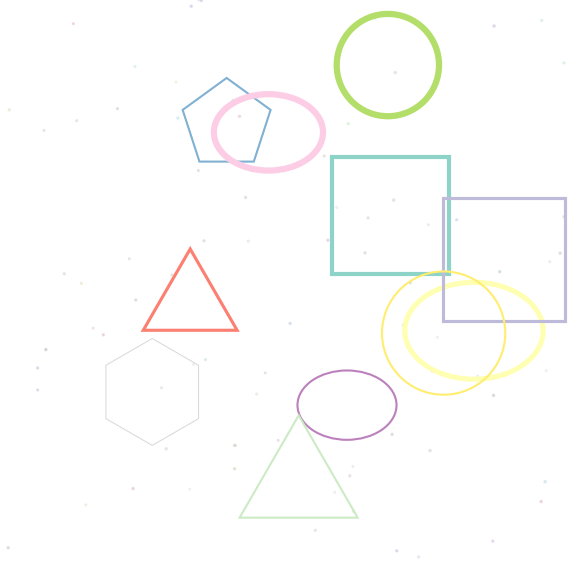[{"shape": "square", "thickness": 2, "radius": 0.51, "center": [0.677, 0.626]}, {"shape": "oval", "thickness": 2.5, "radius": 0.6, "center": [0.821, 0.426]}, {"shape": "square", "thickness": 1.5, "radius": 0.53, "center": [0.873, 0.55]}, {"shape": "triangle", "thickness": 1.5, "radius": 0.47, "center": [0.329, 0.474]}, {"shape": "pentagon", "thickness": 1, "radius": 0.4, "center": [0.392, 0.784]}, {"shape": "circle", "thickness": 3, "radius": 0.44, "center": [0.672, 0.886]}, {"shape": "oval", "thickness": 3, "radius": 0.47, "center": [0.465, 0.77]}, {"shape": "hexagon", "thickness": 0.5, "radius": 0.46, "center": [0.264, 0.32]}, {"shape": "oval", "thickness": 1, "radius": 0.43, "center": [0.601, 0.298]}, {"shape": "triangle", "thickness": 1, "radius": 0.59, "center": [0.517, 0.162]}, {"shape": "circle", "thickness": 1, "radius": 0.53, "center": [0.768, 0.422]}]